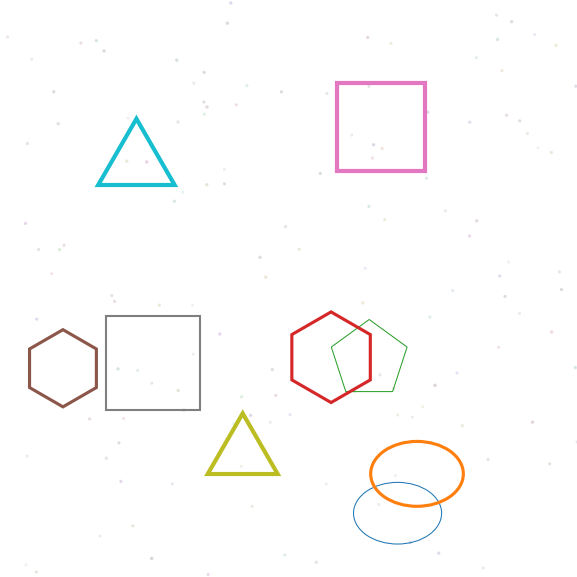[{"shape": "oval", "thickness": 0.5, "radius": 0.38, "center": [0.688, 0.11]}, {"shape": "oval", "thickness": 1.5, "radius": 0.4, "center": [0.722, 0.179]}, {"shape": "pentagon", "thickness": 0.5, "radius": 0.34, "center": [0.639, 0.377]}, {"shape": "hexagon", "thickness": 1.5, "radius": 0.39, "center": [0.573, 0.381]}, {"shape": "hexagon", "thickness": 1.5, "radius": 0.33, "center": [0.109, 0.361]}, {"shape": "square", "thickness": 2, "radius": 0.38, "center": [0.66, 0.78]}, {"shape": "square", "thickness": 1, "radius": 0.41, "center": [0.265, 0.37]}, {"shape": "triangle", "thickness": 2, "radius": 0.35, "center": [0.42, 0.213]}, {"shape": "triangle", "thickness": 2, "radius": 0.38, "center": [0.236, 0.717]}]